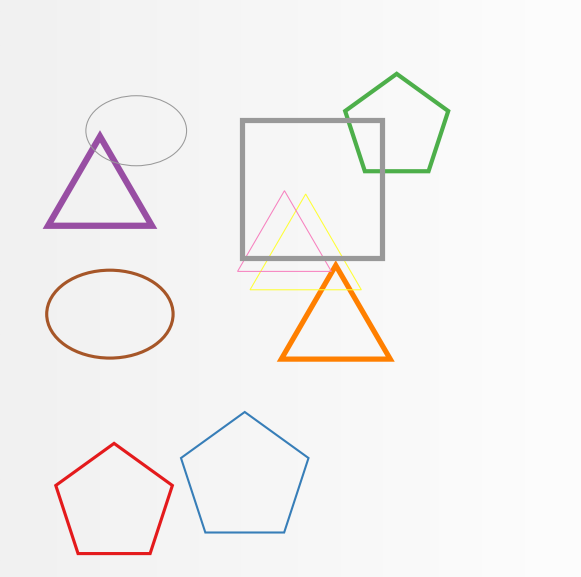[{"shape": "pentagon", "thickness": 1.5, "radius": 0.53, "center": [0.196, 0.126]}, {"shape": "pentagon", "thickness": 1, "radius": 0.58, "center": [0.421, 0.17]}, {"shape": "pentagon", "thickness": 2, "radius": 0.47, "center": [0.682, 0.778]}, {"shape": "triangle", "thickness": 3, "radius": 0.52, "center": [0.172, 0.66]}, {"shape": "triangle", "thickness": 2.5, "radius": 0.54, "center": [0.578, 0.431]}, {"shape": "triangle", "thickness": 0.5, "radius": 0.55, "center": [0.526, 0.553]}, {"shape": "oval", "thickness": 1.5, "radius": 0.54, "center": [0.189, 0.455]}, {"shape": "triangle", "thickness": 0.5, "radius": 0.47, "center": [0.489, 0.576]}, {"shape": "oval", "thickness": 0.5, "radius": 0.43, "center": [0.234, 0.773]}, {"shape": "square", "thickness": 2.5, "radius": 0.6, "center": [0.537, 0.672]}]